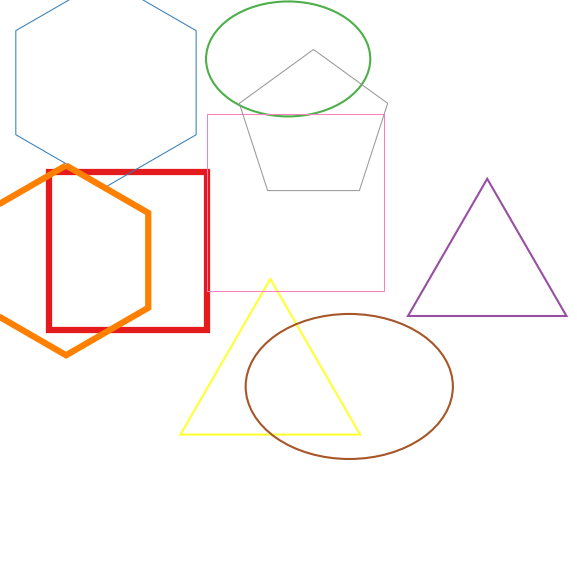[{"shape": "square", "thickness": 3, "radius": 0.68, "center": [0.221, 0.564]}, {"shape": "hexagon", "thickness": 0.5, "radius": 0.9, "center": [0.184, 0.856]}, {"shape": "oval", "thickness": 1, "radius": 0.71, "center": [0.499, 0.897]}, {"shape": "triangle", "thickness": 1, "radius": 0.79, "center": [0.844, 0.531]}, {"shape": "hexagon", "thickness": 3, "radius": 0.82, "center": [0.114, 0.548]}, {"shape": "triangle", "thickness": 1, "radius": 0.9, "center": [0.468, 0.336]}, {"shape": "oval", "thickness": 1, "radius": 0.9, "center": [0.605, 0.33]}, {"shape": "square", "thickness": 0.5, "radius": 0.77, "center": [0.511, 0.649]}, {"shape": "pentagon", "thickness": 0.5, "radius": 0.68, "center": [0.543, 0.778]}]